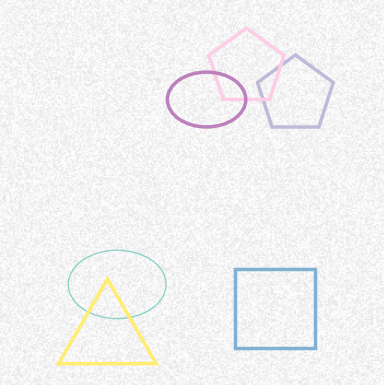[{"shape": "oval", "thickness": 1, "radius": 0.63, "center": [0.304, 0.261]}, {"shape": "pentagon", "thickness": 2.5, "radius": 0.52, "center": [0.767, 0.754]}, {"shape": "square", "thickness": 2.5, "radius": 0.51, "center": [0.714, 0.199]}, {"shape": "pentagon", "thickness": 2.5, "radius": 0.51, "center": [0.64, 0.825]}, {"shape": "oval", "thickness": 2.5, "radius": 0.51, "center": [0.537, 0.741]}, {"shape": "triangle", "thickness": 2.5, "radius": 0.73, "center": [0.279, 0.129]}]